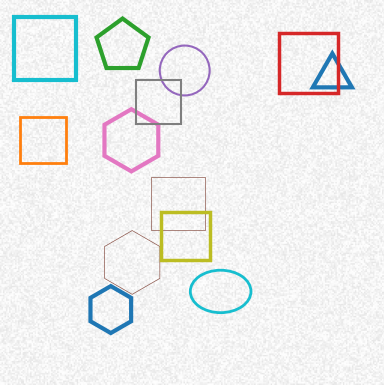[{"shape": "triangle", "thickness": 3, "radius": 0.29, "center": [0.863, 0.802]}, {"shape": "hexagon", "thickness": 3, "radius": 0.3, "center": [0.288, 0.196]}, {"shape": "square", "thickness": 2, "radius": 0.3, "center": [0.112, 0.635]}, {"shape": "pentagon", "thickness": 3, "radius": 0.36, "center": [0.318, 0.881]}, {"shape": "square", "thickness": 2.5, "radius": 0.39, "center": [0.802, 0.837]}, {"shape": "circle", "thickness": 1.5, "radius": 0.32, "center": [0.48, 0.817]}, {"shape": "hexagon", "thickness": 0.5, "radius": 0.41, "center": [0.343, 0.318]}, {"shape": "square", "thickness": 0.5, "radius": 0.35, "center": [0.463, 0.472]}, {"shape": "hexagon", "thickness": 3, "radius": 0.4, "center": [0.341, 0.636]}, {"shape": "square", "thickness": 1.5, "radius": 0.29, "center": [0.412, 0.736]}, {"shape": "square", "thickness": 2.5, "radius": 0.32, "center": [0.482, 0.387]}, {"shape": "oval", "thickness": 2, "radius": 0.39, "center": [0.573, 0.243]}, {"shape": "square", "thickness": 3, "radius": 0.41, "center": [0.117, 0.875]}]